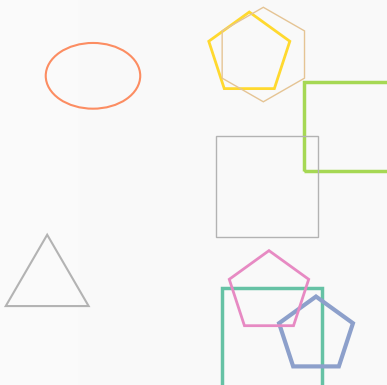[{"shape": "square", "thickness": 2.5, "radius": 0.64, "center": [0.703, 0.124]}, {"shape": "oval", "thickness": 1.5, "radius": 0.61, "center": [0.24, 0.803]}, {"shape": "pentagon", "thickness": 3, "radius": 0.5, "center": [0.815, 0.129]}, {"shape": "pentagon", "thickness": 2, "radius": 0.54, "center": [0.694, 0.241]}, {"shape": "square", "thickness": 2.5, "radius": 0.58, "center": [0.9, 0.67]}, {"shape": "pentagon", "thickness": 2, "radius": 0.55, "center": [0.643, 0.859]}, {"shape": "hexagon", "thickness": 1, "radius": 0.61, "center": [0.68, 0.858]}, {"shape": "triangle", "thickness": 1.5, "radius": 0.62, "center": [0.122, 0.267]}, {"shape": "square", "thickness": 1, "radius": 0.66, "center": [0.69, 0.516]}]